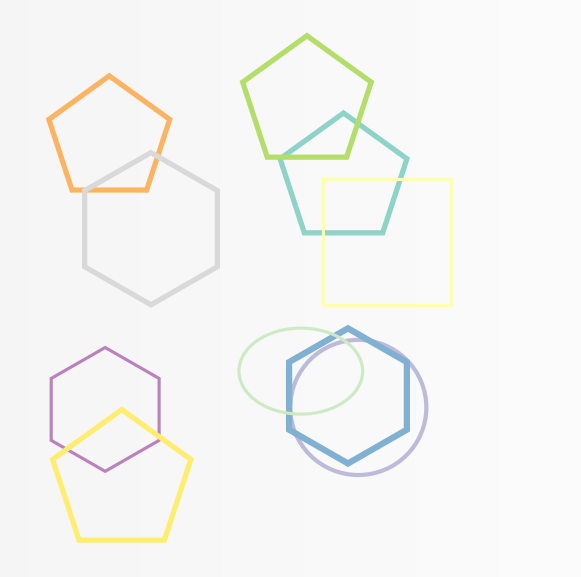[{"shape": "pentagon", "thickness": 2.5, "radius": 0.57, "center": [0.591, 0.689]}, {"shape": "square", "thickness": 1.5, "radius": 0.55, "center": [0.666, 0.58]}, {"shape": "circle", "thickness": 2, "radius": 0.59, "center": [0.616, 0.294]}, {"shape": "hexagon", "thickness": 3, "radius": 0.58, "center": [0.599, 0.314]}, {"shape": "pentagon", "thickness": 2.5, "radius": 0.55, "center": [0.188, 0.759]}, {"shape": "pentagon", "thickness": 2.5, "radius": 0.58, "center": [0.528, 0.821]}, {"shape": "hexagon", "thickness": 2.5, "radius": 0.66, "center": [0.26, 0.603]}, {"shape": "hexagon", "thickness": 1.5, "radius": 0.54, "center": [0.181, 0.29]}, {"shape": "oval", "thickness": 1.5, "radius": 0.53, "center": [0.518, 0.357]}, {"shape": "pentagon", "thickness": 2.5, "radius": 0.62, "center": [0.209, 0.165]}]